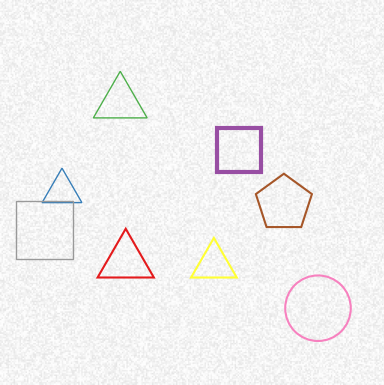[{"shape": "triangle", "thickness": 1.5, "radius": 0.42, "center": [0.327, 0.321]}, {"shape": "triangle", "thickness": 1, "radius": 0.3, "center": [0.161, 0.504]}, {"shape": "triangle", "thickness": 1, "radius": 0.4, "center": [0.312, 0.734]}, {"shape": "square", "thickness": 3, "radius": 0.29, "center": [0.621, 0.611]}, {"shape": "triangle", "thickness": 1.5, "radius": 0.34, "center": [0.556, 0.313]}, {"shape": "pentagon", "thickness": 1.5, "radius": 0.38, "center": [0.737, 0.472]}, {"shape": "circle", "thickness": 1.5, "radius": 0.43, "center": [0.826, 0.199]}, {"shape": "square", "thickness": 1, "radius": 0.37, "center": [0.116, 0.403]}]